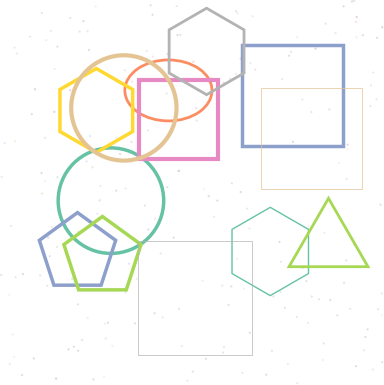[{"shape": "circle", "thickness": 2.5, "radius": 0.69, "center": [0.288, 0.479]}, {"shape": "hexagon", "thickness": 1, "radius": 0.57, "center": [0.702, 0.347]}, {"shape": "oval", "thickness": 2, "radius": 0.57, "center": [0.437, 0.765]}, {"shape": "pentagon", "thickness": 2.5, "radius": 0.52, "center": [0.201, 0.344]}, {"shape": "square", "thickness": 2.5, "radius": 0.65, "center": [0.761, 0.752]}, {"shape": "square", "thickness": 3, "radius": 0.51, "center": [0.463, 0.69]}, {"shape": "triangle", "thickness": 2, "radius": 0.59, "center": [0.853, 0.366]}, {"shape": "pentagon", "thickness": 2.5, "radius": 0.53, "center": [0.266, 0.332]}, {"shape": "hexagon", "thickness": 2.5, "radius": 0.55, "center": [0.25, 0.713]}, {"shape": "square", "thickness": 0.5, "radius": 0.66, "center": [0.809, 0.64]}, {"shape": "circle", "thickness": 3, "radius": 0.68, "center": [0.322, 0.72]}, {"shape": "hexagon", "thickness": 2, "radius": 0.56, "center": [0.537, 0.866]}, {"shape": "square", "thickness": 0.5, "radius": 0.74, "center": [0.506, 0.226]}]